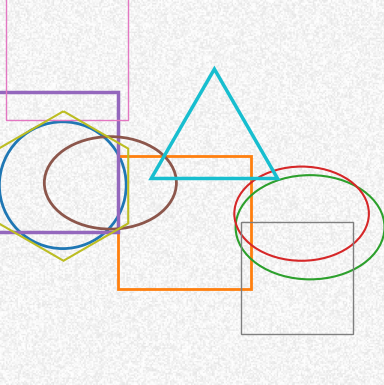[{"shape": "circle", "thickness": 2, "radius": 0.82, "center": [0.163, 0.519]}, {"shape": "square", "thickness": 2, "radius": 0.86, "center": [0.479, 0.422]}, {"shape": "oval", "thickness": 1.5, "radius": 0.97, "center": [0.805, 0.41]}, {"shape": "oval", "thickness": 1.5, "radius": 0.87, "center": [0.783, 0.445]}, {"shape": "square", "thickness": 2.5, "radius": 0.91, "center": [0.124, 0.58]}, {"shape": "oval", "thickness": 2, "radius": 0.86, "center": [0.287, 0.525]}, {"shape": "square", "thickness": 1, "radius": 0.79, "center": [0.174, 0.846]}, {"shape": "square", "thickness": 1, "radius": 0.73, "center": [0.771, 0.278]}, {"shape": "hexagon", "thickness": 1.5, "radius": 0.97, "center": [0.165, 0.517]}, {"shape": "triangle", "thickness": 2.5, "radius": 0.95, "center": [0.557, 0.631]}]